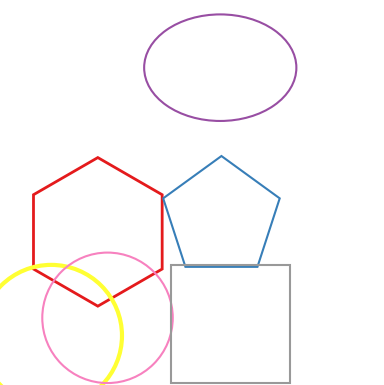[{"shape": "hexagon", "thickness": 2, "radius": 0.96, "center": [0.254, 0.398]}, {"shape": "pentagon", "thickness": 1.5, "radius": 0.8, "center": [0.575, 0.436]}, {"shape": "oval", "thickness": 1.5, "radius": 0.99, "center": [0.572, 0.824]}, {"shape": "circle", "thickness": 3, "radius": 0.92, "center": [0.133, 0.128]}, {"shape": "circle", "thickness": 1.5, "radius": 0.85, "center": [0.279, 0.174]}, {"shape": "square", "thickness": 1.5, "radius": 0.77, "center": [0.599, 0.158]}]